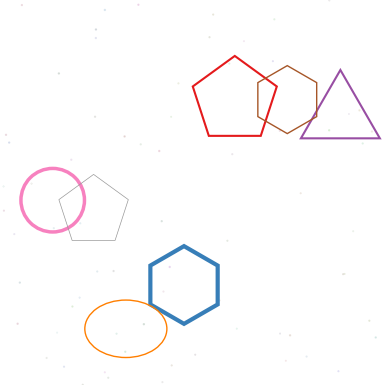[{"shape": "pentagon", "thickness": 1.5, "radius": 0.57, "center": [0.61, 0.74]}, {"shape": "hexagon", "thickness": 3, "radius": 0.5, "center": [0.478, 0.26]}, {"shape": "triangle", "thickness": 1.5, "radius": 0.59, "center": [0.884, 0.7]}, {"shape": "oval", "thickness": 1, "radius": 0.53, "center": [0.327, 0.146]}, {"shape": "hexagon", "thickness": 1, "radius": 0.44, "center": [0.746, 0.741]}, {"shape": "circle", "thickness": 2.5, "radius": 0.41, "center": [0.137, 0.48]}, {"shape": "pentagon", "thickness": 0.5, "radius": 0.47, "center": [0.243, 0.452]}]